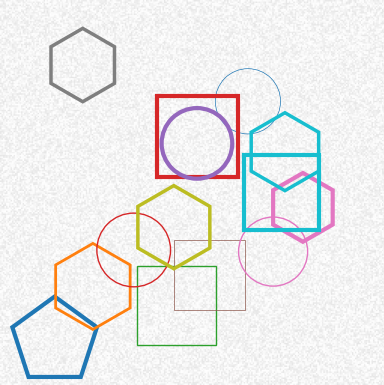[{"shape": "pentagon", "thickness": 3, "radius": 0.58, "center": [0.142, 0.114]}, {"shape": "circle", "thickness": 0.5, "radius": 0.42, "center": [0.644, 0.737]}, {"shape": "hexagon", "thickness": 2, "radius": 0.56, "center": [0.241, 0.256]}, {"shape": "square", "thickness": 1, "radius": 0.51, "center": [0.457, 0.207]}, {"shape": "circle", "thickness": 1, "radius": 0.48, "center": [0.347, 0.351]}, {"shape": "square", "thickness": 3, "radius": 0.52, "center": [0.512, 0.645]}, {"shape": "circle", "thickness": 3, "radius": 0.46, "center": [0.512, 0.628]}, {"shape": "square", "thickness": 0.5, "radius": 0.46, "center": [0.545, 0.286]}, {"shape": "hexagon", "thickness": 3, "radius": 0.45, "center": [0.787, 0.461]}, {"shape": "circle", "thickness": 1, "radius": 0.45, "center": [0.709, 0.347]}, {"shape": "hexagon", "thickness": 2.5, "radius": 0.48, "center": [0.215, 0.831]}, {"shape": "hexagon", "thickness": 2.5, "radius": 0.54, "center": [0.452, 0.41]}, {"shape": "square", "thickness": 3, "radius": 0.49, "center": [0.731, 0.501]}, {"shape": "hexagon", "thickness": 2.5, "radius": 0.51, "center": [0.74, 0.606]}]